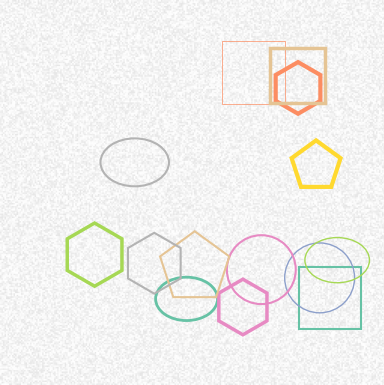[{"shape": "oval", "thickness": 2, "radius": 0.4, "center": [0.485, 0.224]}, {"shape": "square", "thickness": 1.5, "radius": 0.4, "center": [0.857, 0.226]}, {"shape": "square", "thickness": 0.5, "radius": 0.41, "center": [0.658, 0.811]}, {"shape": "hexagon", "thickness": 3, "radius": 0.34, "center": [0.774, 0.772]}, {"shape": "circle", "thickness": 1, "radius": 0.45, "center": [0.83, 0.278]}, {"shape": "circle", "thickness": 1.5, "radius": 0.45, "center": [0.679, 0.3]}, {"shape": "hexagon", "thickness": 2.5, "radius": 0.36, "center": [0.631, 0.203]}, {"shape": "oval", "thickness": 1, "radius": 0.42, "center": [0.876, 0.324]}, {"shape": "hexagon", "thickness": 2.5, "radius": 0.41, "center": [0.246, 0.339]}, {"shape": "pentagon", "thickness": 3, "radius": 0.33, "center": [0.821, 0.569]}, {"shape": "pentagon", "thickness": 1.5, "radius": 0.47, "center": [0.506, 0.305]}, {"shape": "square", "thickness": 2.5, "radius": 0.36, "center": [0.773, 0.804]}, {"shape": "oval", "thickness": 1.5, "radius": 0.44, "center": [0.35, 0.578]}, {"shape": "hexagon", "thickness": 1.5, "radius": 0.4, "center": [0.401, 0.316]}]